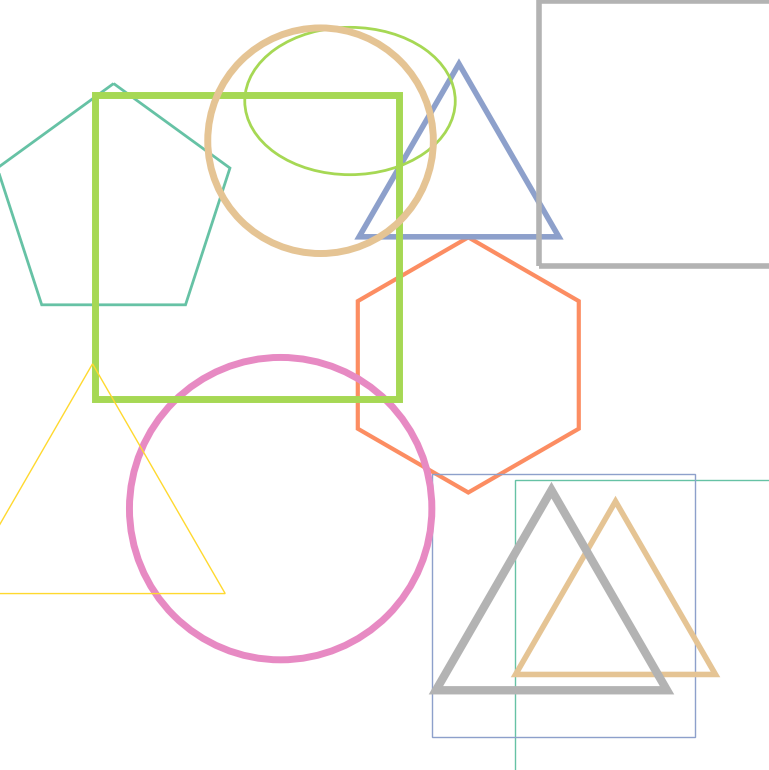[{"shape": "square", "thickness": 0.5, "radius": 0.95, "center": [0.859, 0.186]}, {"shape": "pentagon", "thickness": 1, "radius": 0.79, "center": [0.148, 0.733]}, {"shape": "hexagon", "thickness": 1.5, "radius": 0.83, "center": [0.608, 0.526]}, {"shape": "triangle", "thickness": 2, "radius": 0.75, "center": [0.596, 0.767]}, {"shape": "square", "thickness": 0.5, "radius": 0.85, "center": [0.732, 0.214]}, {"shape": "circle", "thickness": 2.5, "radius": 0.98, "center": [0.364, 0.339]}, {"shape": "square", "thickness": 2.5, "radius": 0.99, "center": [0.321, 0.679]}, {"shape": "oval", "thickness": 1, "radius": 0.68, "center": [0.455, 0.869]}, {"shape": "triangle", "thickness": 0.5, "radius": 0.99, "center": [0.12, 0.329]}, {"shape": "triangle", "thickness": 2, "radius": 0.75, "center": [0.799, 0.199]}, {"shape": "circle", "thickness": 2.5, "radius": 0.73, "center": [0.416, 0.817]}, {"shape": "triangle", "thickness": 3, "radius": 0.87, "center": [0.716, 0.19]}, {"shape": "square", "thickness": 2, "radius": 0.86, "center": [0.872, 0.827]}]